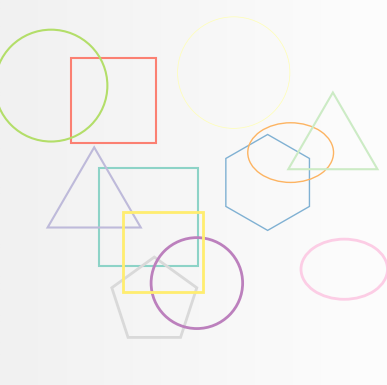[{"shape": "square", "thickness": 1.5, "radius": 0.64, "center": [0.384, 0.435]}, {"shape": "circle", "thickness": 0.5, "radius": 0.72, "center": [0.603, 0.811]}, {"shape": "triangle", "thickness": 1.5, "radius": 0.69, "center": [0.243, 0.478]}, {"shape": "square", "thickness": 1.5, "radius": 0.55, "center": [0.293, 0.739]}, {"shape": "hexagon", "thickness": 1, "radius": 0.62, "center": [0.691, 0.526]}, {"shape": "oval", "thickness": 1, "radius": 0.55, "center": [0.75, 0.604]}, {"shape": "circle", "thickness": 1.5, "radius": 0.73, "center": [0.132, 0.778]}, {"shape": "oval", "thickness": 2, "radius": 0.56, "center": [0.888, 0.301]}, {"shape": "pentagon", "thickness": 2, "radius": 0.58, "center": [0.398, 0.217]}, {"shape": "circle", "thickness": 2, "radius": 0.59, "center": [0.508, 0.265]}, {"shape": "triangle", "thickness": 1.5, "radius": 0.66, "center": [0.859, 0.627]}, {"shape": "square", "thickness": 2, "radius": 0.52, "center": [0.42, 0.345]}]